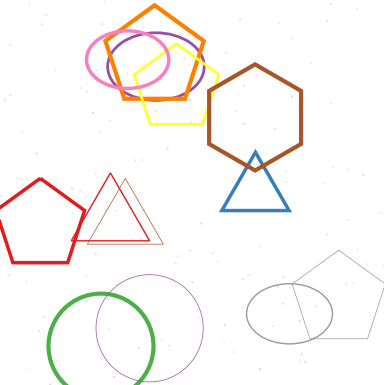[{"shape": "pentagon", "thickness": 2.5, "radius": 0.61, "center": [0.105, 0.416]}, {"shape": "triangle", "thickness": 1, "radius": 0.59, "center": [0.287, 0.433]}, {"shape": "triangle", "thickness": 2.5, "radius": 0.5, "center": [0.664, 0.504]}, {"shape": "circle", "thickness": 3, "radius": 0.68, "center": [0.262, 0.101]}, {"shape": "oval", "thickness": 2, "radius": 0.63, "center": [0.405, 0.827]}, {"shape": "circle", "thickness": 0.5, "radius": 0.7, "center": [0.389, 0.147]}, {"shape": "pentagon", "thickness": 3, "radius": 0.67, "center": [0.402, 0.852]}, {"shape": "pentagon", "thickness": 2, "radius": 0.58, "center": [0.458, 0.771]}, {"shape": "hexagon", "thickness": 3, "radius": 0.69, "center": [0.663, 0.695]}, {"shape": "triangle", "thickness": 0.5, "radius": 0.57, "center": [0.325, 0.423]}, {"shape": "oval", "thickness": 2.5, "radius": 0.53, "center": [0.332, 0.845]}, {"shape": "pentagon", "thickness": 0.5, "radius": 0.64, "center": [0.88, 0.223]}, {"shape": "oval", "thickness": 1, "radius": 0.56, "center": [0.752, 0.185]}]